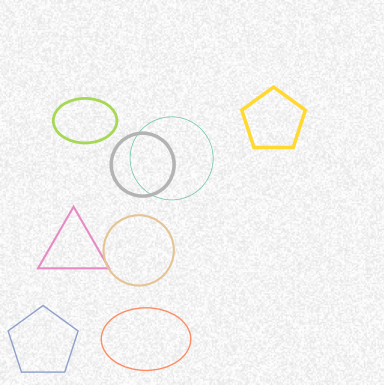[{"shape": "circle", "thickness": 0.5, "radius": 0.54, "center": [0.446, 0.589]}, {"shape": "oval", "thickness": 1, "radius": 0.58, "center": [0.379, 0.119]}, {"shape": "pentagon", "thickness": 1, "radius": 0.48, "center": [0.112, 0.111]}, {"shape": "triangle", "thickness": 1.5, "radius": 0.53, "center": [0.191, 0.356]}, {"shape": "oval", "thickness": 2, "radius": 0.41, "center": [0.221, 0.687]}, {"shape": "pentagon", "thickness": 2.5, "radius": 0.43, "center": [0.711, 0.687]}, {"shape": "circle", "thickness": 1.5, "radius": 0.46, "center": [0.36, 0.35]}, {"shape": "circle", "thickness": 2.5, "radius": 0.41, "center": [0.37, 0.572]}]